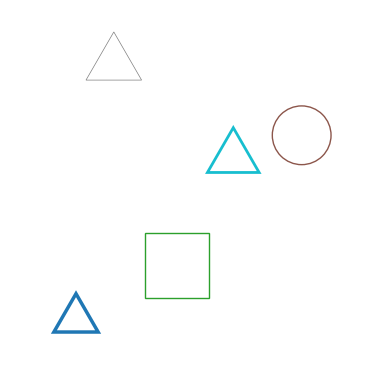[{"shape": "triangle", "thickness": 2.5, "radius": 0.33, "center": [0.197, 0.171]}, {"shape": "square", "thickness": 1, "radius": 0.42, "center": [0.46, 0.31]}, {"shape": "circle", "thickness": 1, "radius": 0.38, "center": [0.784, 0.649]}, {"shape": "triangle", "thickness": 0.5, "radius": 0.42, "center": [0.296, 0.834]}, {"shape": "triangle", "thickness": 2, "radius": 0.39, "center": [0.606, 0.591]}]